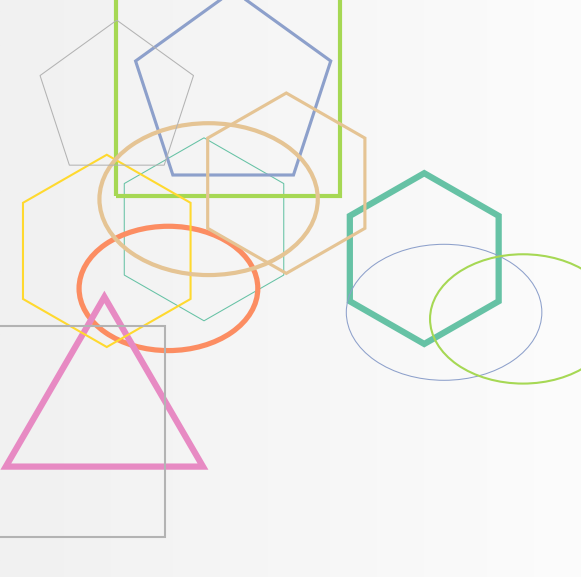[{"shape": "hexagon", "thickness": 3, "radius": 0.74, "center": [0.73, 0.551]}, {"shape": "hexagon", "thickness": 0.5, "radius": 0.79, "center": [0.351, 0.602]}, {"shape": "oval", "thickness": 2.5, "radius": 0.77, "center": [0.29, 0.5]}, {"shape": "oval", "thickness": 0.5, "radius": 0.84, "center": [0.764, 0.458]}, {"shape": "pentagon", "thickness": 1.5, "radius": 0.88, "center": [0.401, 0.839]}, {"shape": "triangle", "thickness": 3, "radius": 0.98, "center": [0.18, 0.289]}, {"shape": "oval", "thickness": 1, "radius": 0.8, "center": [0.9, 0.447]}, {"shape": "square", "thickness": 2, "radius": 0.96, "center": [0.393, 0.852]}, {"shape": "hexagon", "thickness": 1, "radius": 0.83, "center": [0.184, 0.565]}, {"shape": "oval", "thickness": 2, "radius": 0.94, "center": [0.359, 0.654]}, {"shape": "hexagon", "thickness": 1.5, "radius": 0.78, "center": [0.493, 0.682]}, {"shape": "square", "thickness": 1, "radius": 0.91, "center": [0.101, 0.252]}, {"shape": "pentagon", "thickness": 0.5, "radius": 0.69, "center": [0.201, 0.825]}]